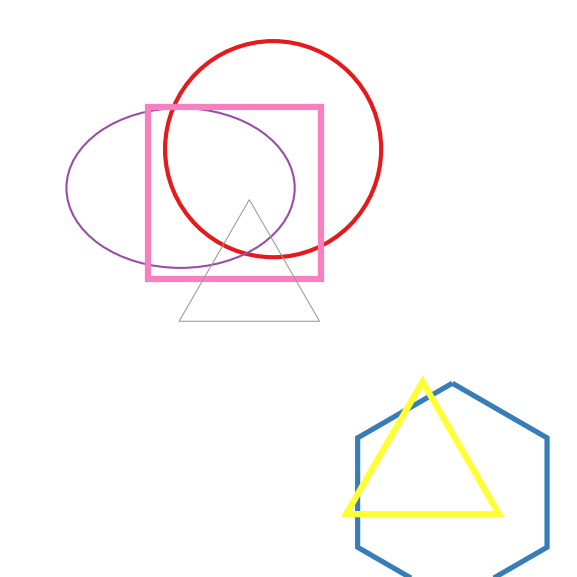[{"shape": "circle", "thickness": 2, "radius": 0.94, "center": [0.473, 0.741]}, {"shape": "hexagon", "thickness": 2.5, "radius": 0.95, "center": [0.783, 0.146]}, {"shape": "oval", "thickness": 1, "radius": 0.99, "center": [0.313, 0.674]}, {"shape": "triangle", "thickness": 3, "radius": 0.76, "center": [0.732, 0.185]}, {"shape": "square", "thickness": 3, "radius": 0.75, "center": [0.405, 0.665]}, {"shape": "triangle", "thickness": 0.5, "radius": 0.7, "center": [0.432, 0.513]}]